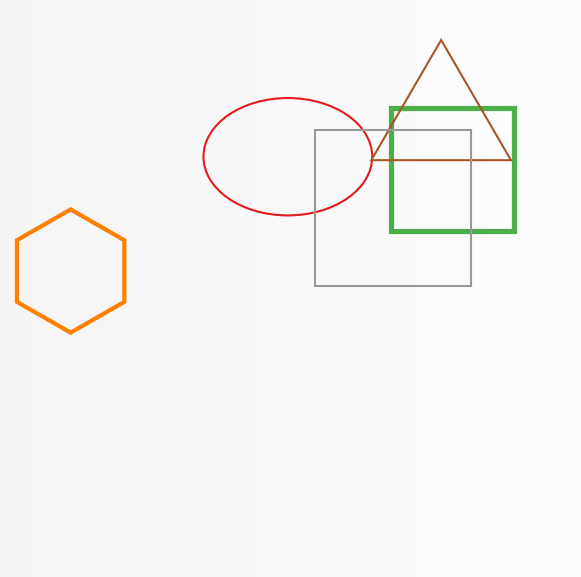[{"shape": "oval", "thickness": 1, "radius": 0.73, "center": [0.495, 0.728]}, {"shape": "square", "thickness": 2.5, "radius": 0.53, "center": [0.778, 0.705]}, {"shape": "hexagon", "thickness": 2, "radius": 0.53, "center": [0.122, 0.53]}, {"shape": "triangle", "thickness": 1, "radius": 0.69, "center": [0.759, 0.791]}, {"shape": "square", "thickness": 1, "radius": 0.67, "center": [0.676, 0.638]}]